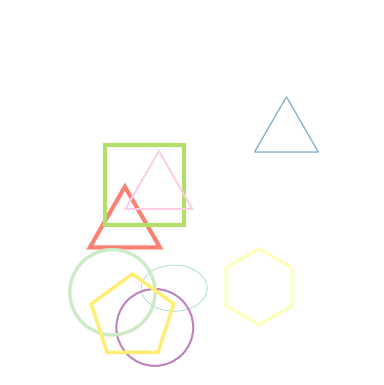[{"shape": "oval", "thickness": 0.5, "radius": 0.43, "center": [0.452, 0.252]}, {"shape": "hexagon", "thickness": 2, "radius": 0.49, "center": [0.673, 0.255]}, {"shape": "triangle", "thickness": 3, "radius": 0.53, "center": [0.324, 0.41]}, {"shape": "triangle", "thickness": 1, "radius": 0.48, "center": [0.744, 0.653]}, {"shape": "square", "thickness": 3, "radius": 0.51, "center": [0.376, 0.519]}, {"shape": "triangle", "thickness": 1.5, "radius": 0.5, "center": [0.413, 0.507]}, {"shape": "circle", "thickness": 1.5, "radius": 0.5, "center": [0.402, 0.15]}, {"shape": "circle", "thickness": 2.5, "radius": 0.55, "center": [0.292, 0.241]}, {"shape": "pentagon", "thickness": 2.5, "radius": 0.56, "center": [0.344, 0.176]}]